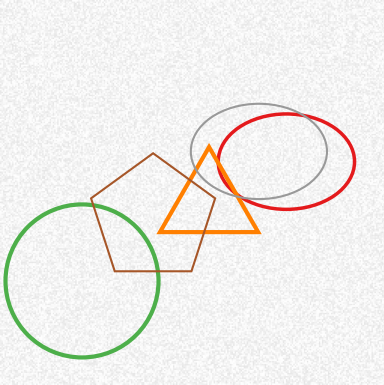[{"shape": "oval", "thickness": 2.5, "radius": 0.89, "center": [0.744, 0.58]}, {"shape": "circle", "thickness": 3, "radius": 0.99, "center": [0.213, 0.27]}, {"shape": "triangle", "thickness": 3, "radius": 0.74, "center": [0.543, 0.471]}, {"shape": "pentagon", "thickness": 1.5, "radius": 0.85, "center": [0.398, 0.432]}, {"shape": "oval", "thickness": 1.5, "radius": 0.88, "center": [0.672, 0.607]}]